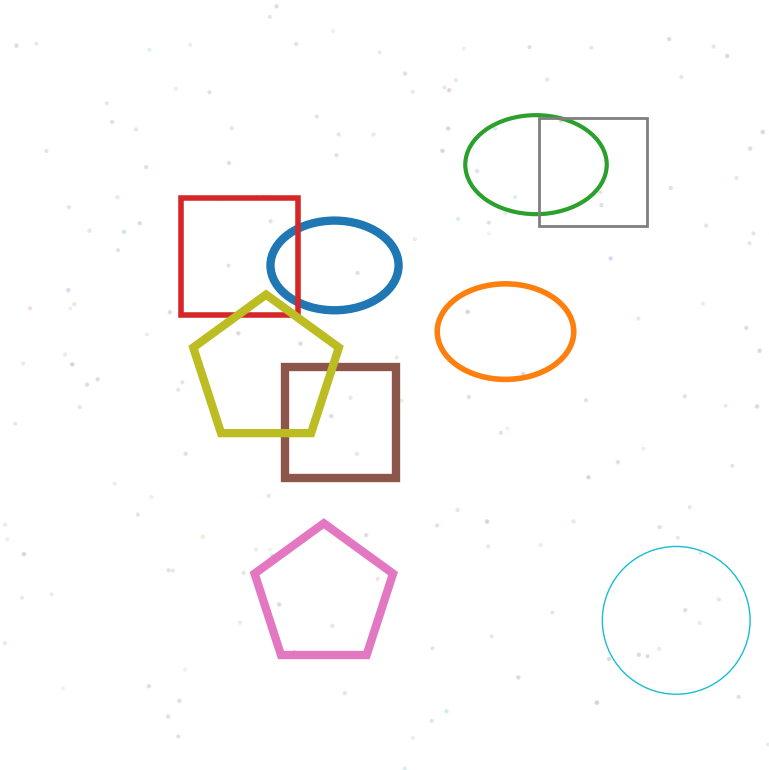[{"shape": "oval", "thickness": 3, "radius": 0.42, "center": [0.434, 0.655]}, {"shape": "oval", "thickness": 2, "radius": 0.44, "center": [0.656, 0.569]}, {"shape": "oval", "thickness": 1.5, "radius": 0.46, "center": [0.696, 0.786]}, {"shape": "square", "thickness": 2, "radius": 0.38, "center": [0.311, 0.667]}, {"shape": "square", "thickness": 3, "radius": 0.36, "center": [0.443, 0.452]}, {"shape": "pentagon", "thickness": 3, "radius": 0.47, "center": [0.421, 0.226]}, {"shape": "square", "thickness": 1, "radius": 0.35, "center": [0.77, 0.777]}, {"shape": "pentagon", "thickness": 3, "radius": 0.5, "center": [0.346, 0.518]}, {"shape": "circle", "thickness": 0.5, "radius": 0.48, "center": [0.878, 0.194]}]